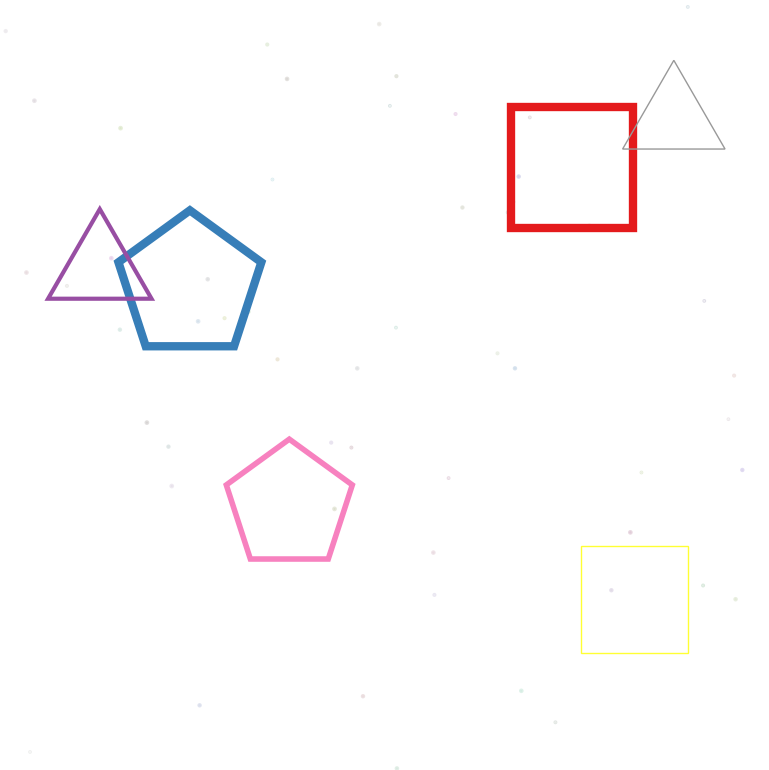[{"shape": "square", "thickness": 3, "radius": 0.4, "center": [0.743, 0.782]}, {"shape": "pentagon", "thickness": 3, "radius": 0.49, "center": [0.247, 0.629]}, {"shape": "triangle", "thickness": 1.5, "radius": 0.39, "center": [0.13, 0.651]}, {"shape": "square", "thickness": 0.5, "radius": 0.35, "center": [0.824, 0.221]}, {"shape": "pentagon", "thickness": 2, "radius": 0.43, "center": [0.376, 0.344]}, {"shape": "triangle", "thickness": 0.5, "radius": 0.38, "center": [0.875, 0.845]}]